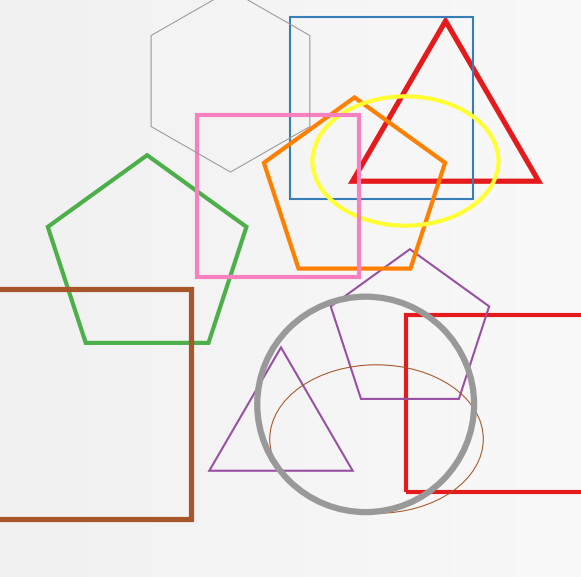[{"shape": "triangle", "thickness": 2.5, "radius": 0.92, "center": [0.767, 0.778]}, {"shape": "square", "thickness": 2, "radius": 0.76, "center": [0.851, 0.3]}, {"shape": "square", "thickness": 1, "radius": 0.79, "center": [0.657, 0.812]}, {"shape": "pentagon", "thickness": 2, "radius": 0.9, "center": [0.253, 0.551]}, {"shape": "pentagon", "thickness": 1, "radius": 0.72, "center": [0.705, 0.424]}, {"shape": "triangle", "thickness": 1, "radius": 0.71, "center": [0.483, 0.255]}, {"shape": "pentagon", "thickness": 2, "radius": 0.82, "center": [0.61, 0.667]}, {"shape": "oval", "thickness": 2, "radius": 0.8, "center": [0.698, 0.72]}, {"shape": "square", "thickness": 2.5, "radius": 1.0, "center": [0.129, 0.299]}, {"shape": "oval", "thickness": 0.5, "radius": 0.92, "center": [0.648, 0.239]}, {"shape": "square", "thickness": 2, "radius": 0.7, "center": [0.478, 0.66]}, {"shape": "hexagon", "thickness": 0.5, "radius": 0.79, "center": [0.397, 0.859]}, {"shape": "circle", "thickness": 3, "radius": 0.93, "center": [0.629, 0.299]}]